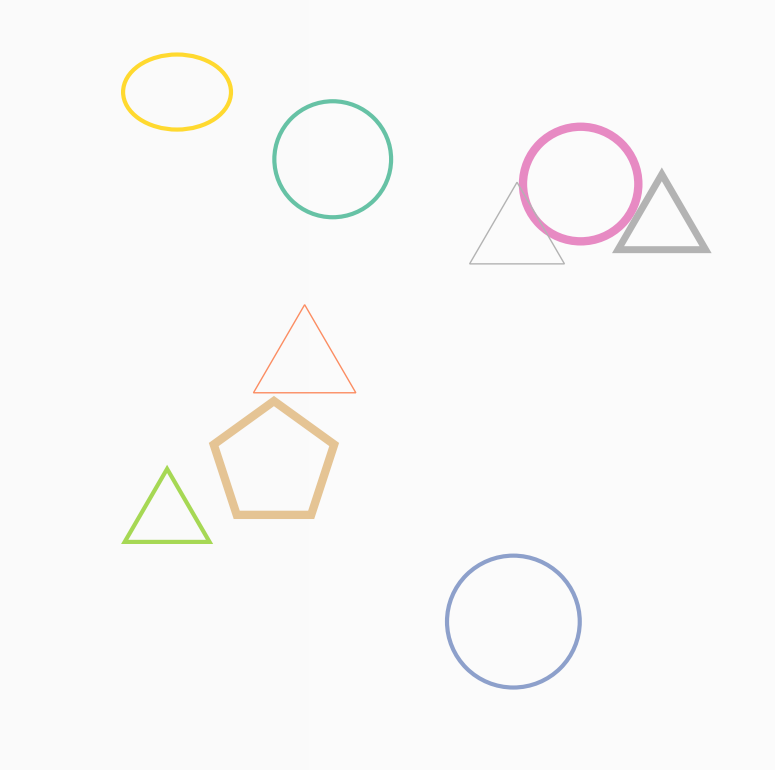[{"shape": "circle", "thickness": 1.5, "radius": 0.38, "center": [0.429, 0.793]}, {"shape": "triangle", "thickness": 0.5, "radius": 0.38, "center": [0.393, 0.528]}, {"shape": "circle", "thickness": 1.5, "radius": 0.43, "center": [0.662, 0.193]}, {"shape": "circle", "thickness": 3, "radius": 0.37, "center": [0.749, 0.761]}, {"shape": "triangle", "thickness": 1.5, "radius": 0.32, "center": [0.216, 0.328]}, {"shape": "oval", "thickness": 1.5, "radius": 0.35, "center": [0.228, 0.88]}, {"shape": "pentagon", "thickness": 3, "radius": 0.41, "center": [0.353, 0.397]}, {"shape": "triangle", "thickness": 0.5, "radius": 0.35, "center": [0.667, 0.693]}, {"shape": "triangle", "thickness": 2.5, "radius": 0.33, "center": [0.854, 0.708]}]